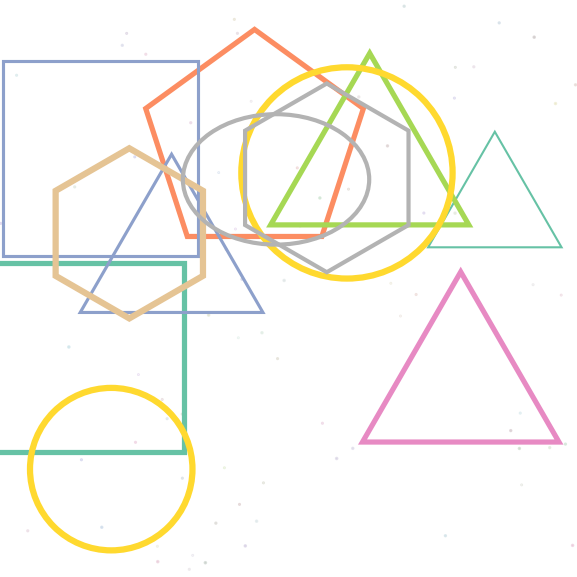[{"shape": "triangle", "thickness": 1, "radius": 0.67, "center": [0.857, 0.638]}, {"shape": "square", "thickness": 2.5, "radius": 0.82, "center": [0.155, 0.38]}, {"shape": "pentagon", "thickness": 2.5, "radius": 0.99, "center": [0.441, 0.75]}, {"shape": "triangle", "thickness": 1.5, "radius": 0.91, "center": [0.297, 0.549]}, {"shape": "square", "thickness": 1.5, "radius": 0.84, "center": [0.174, 0.724]}, {"shape": "triangle", "thickness": 2.5, "radius": 0.98, "center": [0.798, 0.332]}, {"shape": "triangle", "thickness": 2.5, "radius": 0.99, "center": [0.64, 0.709]}, {"shape": "circle", "thickness": 3, "radius": 0.7, "center": [0.193, 0.187]}, {"shape": "circle", "thickness": 3, "radius": 0.91, "center": [0.601, 0.7]}, {"shape": "hexagon", "thickness": 3, "radius": 0.74, "center": [0.224, 0.595]}, {"shape": "oval", "thickness": 2, "radius": 0.81, "center": [0.478, 0.688]}, {"shape": "hexagon", "thickness": 2, "radius": 0.82, "center": [0.566, 0.691]}]